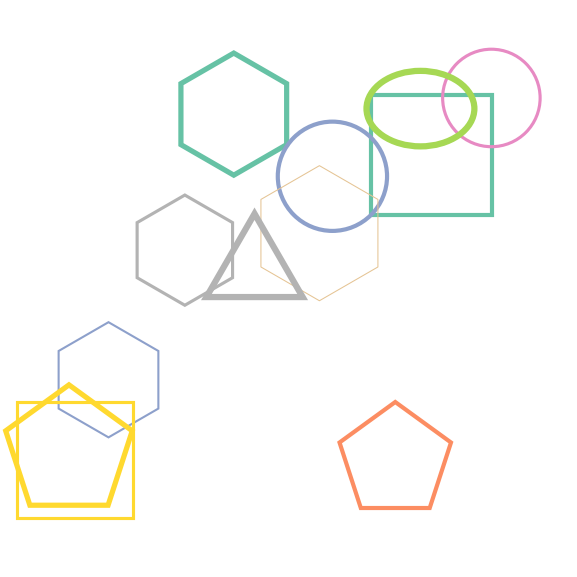[{"shape": "hexagon", "thickness": 2.5, "radius": 0.53, "center": [0.405, 0.802]}, {"shape": "square", "thickness": 2, "radius": 0.52, "center": [0.748, 0.731]}, {"shape": "pentagon", "thickness": 2, "radius": 0.51, "center": [0.684, 0.202]}, {"shape": "circle", "thickness": 2, "radius": 0.47, "center": [0.576, 0.694]}, {"shape": "hexagon", "thickness": 1, "radius": 0.5, "center": [0.188, 0.342]}, {"shape": "circle", "thickness": 1.5, "radius": 0.42, "center": [0.851, 0.83]}, {"shape": "oval", "thickness": 3, "radius": 0.47, "center": [0.728, 0.811]}, {"shape": "square", "thickness": 1.5, "radius": 0.5, "center": [0.13, 0.203]}, {"shape": "pentagon", "thickness": 2.5, "radius": 0.58, "center": [0.119, 0.217]}, {"shape": "hexagon", "thickness": 0.5, "radius": 0.58, "center": [0.553, 0.595]}, {"shape": "triangle", "thickness": 3, "radius": 0.48, "center": [0.441, 0.533]}, {"shape": "hexagon", "thickness": 1.5, "radius": 0.48, "center": [0.32, 0.566]}]